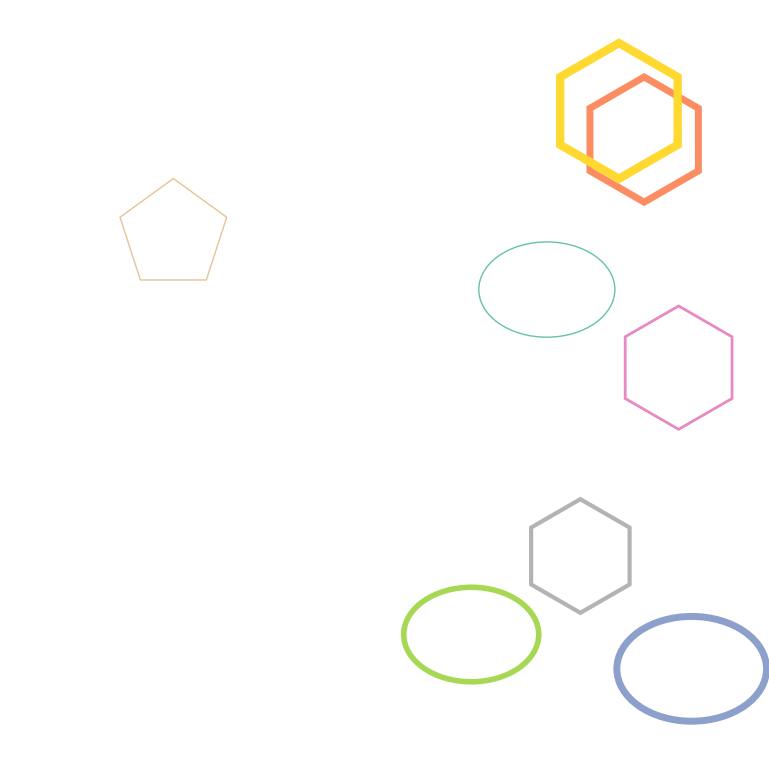[{"shape": "oval", "thickness": 0.5, "radius": 0.44, "center": [0.71, 0.624]}, {"shape": "hexagon", "thickness": 2.5, "radius": 0.41, "center": [0.837, 0.819]}, {"shape": "oval", "thickness": 2.5, "radius": 0.49, "center": [0.898, 0.131]}, {"shape": "hexagon", "thickness": 1, "radius": 0.4, "center": [0.881, 0.523]}, {"shape": "oval", "thickness": 2, "radius": 0.44, "center": [0.612, 0.176]}, {"shape": "hexagon", "thickness": 3, "radius": 0.44, "center": [0.804, 0.856]}, {"shape": "pentagon", "thickness": 0.5, "radius": 0.36, "center": [0.225, 0.695]}, {"shape": "hexagon", "thickness": 1.5, "radius": 0.37, "center": [0.754, 0.278]}]